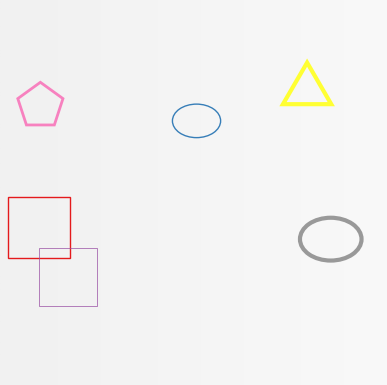[{"shape": "square", "thickness": 1, "radius": 0.4, "center": [0.101, 0.409]}, {"shape": "oval", "thickness": 1, "radius": 0.31, "center": [0.507, 0.686]}, {"shape": "square", "thickness": 0.5, "radius": 0.37, "center": [0.176, 0.28]}, {"shape": "triangle", "thickness": 3, "radius": 0.36, "center": [0.793, 0.765]}, {"shape": "pentagon", "thickness": 2, "radius": 0.31, "center": [0.104, 0.725]}, {"shape": "oval", "thickness": 3, "radius": 0.4, "center": [0.854, 0.379]}]